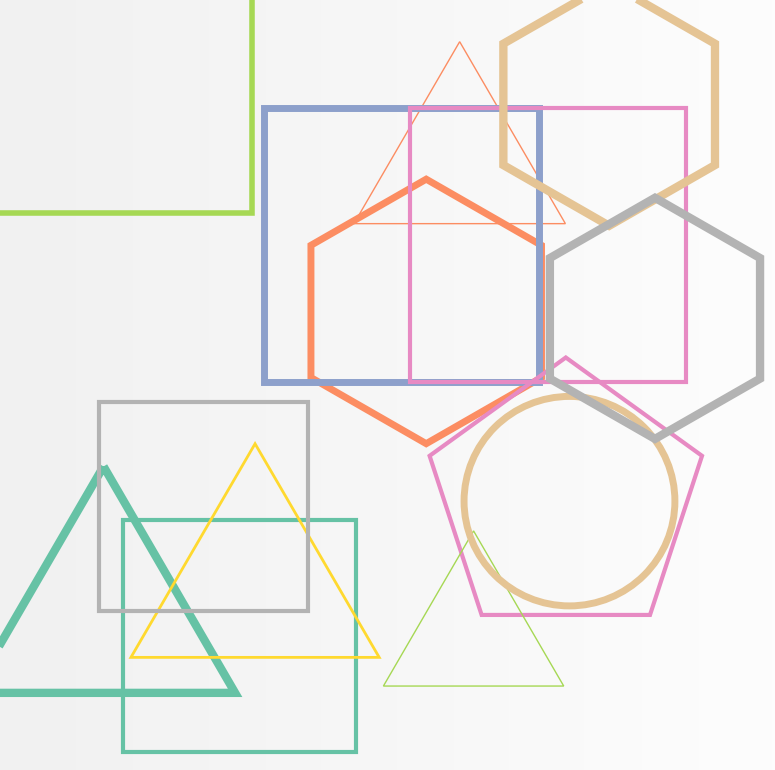[{"shape": "square", "thickness": 1.5, "radius": 0.75, "center": [0.309, 0.174]}, {"shape": "triangle", "thickness": 3, "radius": 0.98, "center": [0.134, 0.198]}, {"shape": "triangle", "thickness": 0.5, "radius": 0.79, "center": [0.593, 0.788]}, {"shape": "hexagon", "thickness": 2.5, "radius": 0.86, "center": [0.55, 0.596]}, {"shape": "square", "thickness": 2.5, "radius": 0.89, "center": [0.518, 0.682]}, {"shape": "pentagon", "thickness": 1.5, "radius": 0.92, "center": [0.73, 0.351]}, {"shape": "square", "thickness": 1.5, "radius": 0.89, "center": [0.707, 0.682]}, {"shape": "square", "thickness": 2, "radius": 0.85, "center": [0.156, 0.892]}, {"shape": "triangle", "thickness": 0.5, "radius": 0.67, "center": [0.611, 0.176]}, {"shape": "triangle", "thickness": 1, "radius": 0.92, "center": [0.329, 0.239]}, {"shape": "hexagon", "thickness": 3, "radius": 0.79, "center": [0.786, 0.864]}, {"shape": "circle", "thickness": 2.5, "radius": 0.68, "center": [0.735, 0.349]}, {"shape": "square", "thickness": 1.5, "radius": 0.68, "center": [0.262, 0.342]}, {"shape": "hexagon", "thickness": 3, "radius": 0.78, "center": [0.845, 0.587]}]